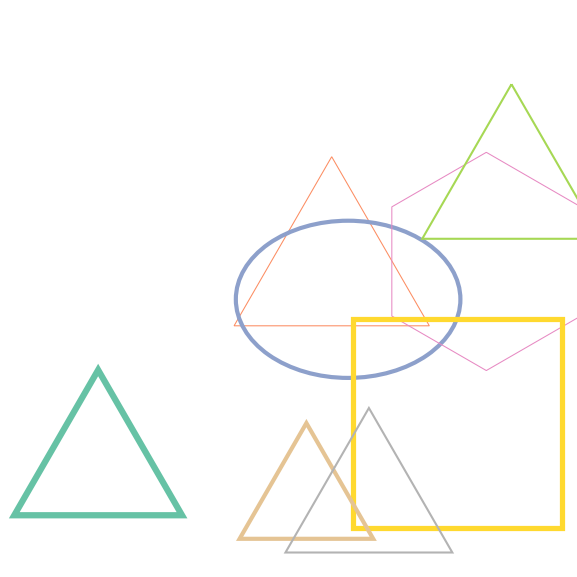[{"shape": "triangle", "thickness": 3, "radius": 0.84, "center": [0.17, 0.191]}, {"shape": "triangle", "thickness": 0.5, "radius": 0.98, "center": [0.574, 0.533]}, {"shape": "oval", "thickness": 2, "radius": 0.97, "center": [0.603, 0.481]}, {"shape": "hexagon", "thickness": 0.5, "radius": 0.94, "center": [0.842, 0.546]}, {"shape": "triangle", "thickness": 1, "radius": 0.89, "center": [0.886, 0.675]}, {"shape": "square", "thickness": 2.5, "radius": 0.91, "center": [0.792, 0.266]}, {"shape": "triangle", "thickness": 2, "radius": 0.67, "center": [0.531, 0.133]}, {"shape": "triangle", "thickness": 1, "radius": 0.83, "center": [0.639, 0.126]}]